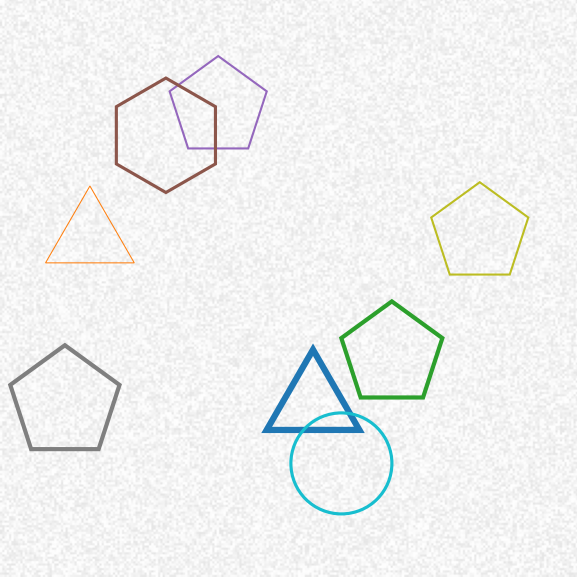[{"shape": "triangle", "thickness": 3, "radius": 0.46, "center": [0.542, 0.301]}, {"shape": "triangle", "thickness": 0.5, "radius": 0.44, "center": [0.156, 0.588]}, {"shape": "pentagon", "thickness": 2, "radius": 0.46, "center": [0.679, 0.385]}, {"shape": "pentagon", "thickness": 1, "radius": 0.44, "center": [0.378, 0.814]}, {"shape": "hexagon", "thickness": 1.5, "radius": 0.5, "center": [0.287, 0.765]}, {"shape": "pentagon", "thickness": 2, "radius": 0.5, "center": [0.112, 0.302]}, {"shape": "pentagon", "thickness": 1, "radius": 0.44, "center": [0.831, 0.595]}, {"shape": "circle", "thickness": 1.5, "radius": 0.44, "center": [0.591, 0.197]}]